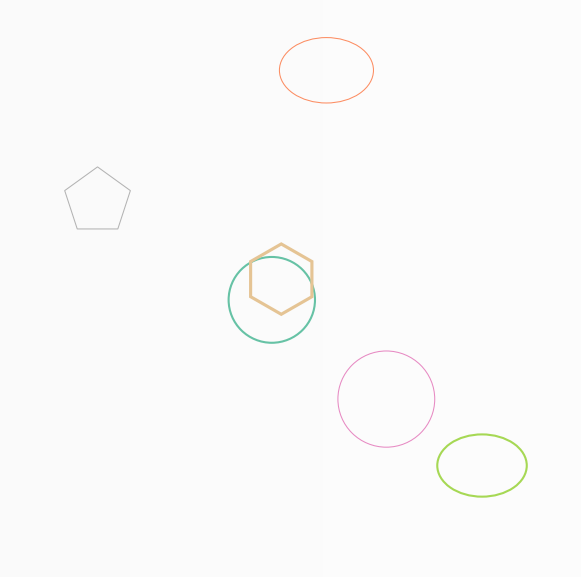[{"shape": "circle", "thickness": 1, "radius": 0.37, "center": [0.468, 0.48]}, {"shape": "oval", "thickness": 0.5, "radius": 0.4, "center": [0.562, 0.877]}, {"shape": "circle", "thickness": 0.5, "radius": 0.42, "center": [0.665, 0.308]}, {"shape": "oval", "thickness": 1, "radius": 0.38, "center": [0.829, 0.193]}, {"shape": "hexagon", "thickness": 1.5, "radius": 0.3, "center": [0.484, 0.516]}, {"shape": "pentagon", "thickness": 0.5, "radius": 0.3, "center": [0.168, 0.651]}]